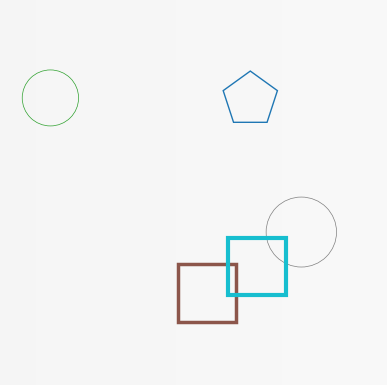[{"shape": "pentagon", "thickness": 1, "radius": 0.37, "center": [0.646, 0.742]}, {"shape": "circle", "thickness": 0.5, "radius": 0.36, "center": [0.13, 0.746]}, {"shape": "square", "thickness": 2.5, "radius": 0.38, "center": [0.535, 0.238]}, {"shape": "circle", "thickness": 0.5, "radius": 0.45, "center": [0.778, 0.397]}, {"shape": "square", "thickness": 3, "radius": 0.37, "center": [0.664, 0.308]}]